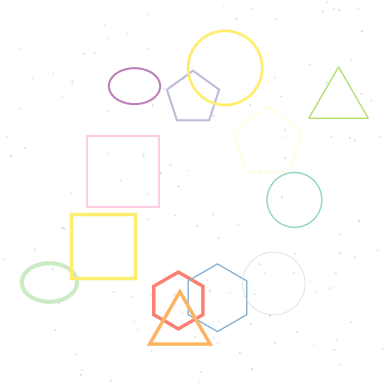[{"shape": "circle", "thickness": 1, "radius": 0.36, "center": [0.765, 0.481]}, {"shape": "pentagon", "thickness": 0.5, "radius": 0.47, "center": [0.695, 0.63]}, {"shape": "pentagon", "thickness": 1.5, "radius": 0.36, "center": [0.501, 0.745]}, {"shape": "hexagon", "thickness": 2.5, "radius": 0.37, "center": [0.463, 0.22]}, {"shape": "hexagon", "thickness": 1, "radius": 0.44, "center": [0.565, 0.227]}, {"shape": "triangle", "thickness": 2.5, "radius": 0.45, "center": [0.467, 0.152]}, {"shape": "triangle", "thickness": 1, "radius": 0.45, "center": [0.879, 0.737]}, {"shape": "square", "thickness": 1.5, "radius": 0.46, "center": [0.32, 0.554]}, {"shape": "circle", "thickness": 0.5, "radius": 0.41, "center": [0.711, 0.264]}, {"shape": "oval", "thickness": 1.5, "radius": 0.33, "center": [0.349, 0.776]}, {"shape": "oval", "thickness": 3, "radius": 0.36, "center": [0.128, 0.266]}, {"shape": "circle", "thickness": 2, "radius": 0.48, "center": [0.585, 0.824]}, {"shape": "square", "thickness": 2.5, "radius": 0.42, "center": [0.267, 0.361]}]